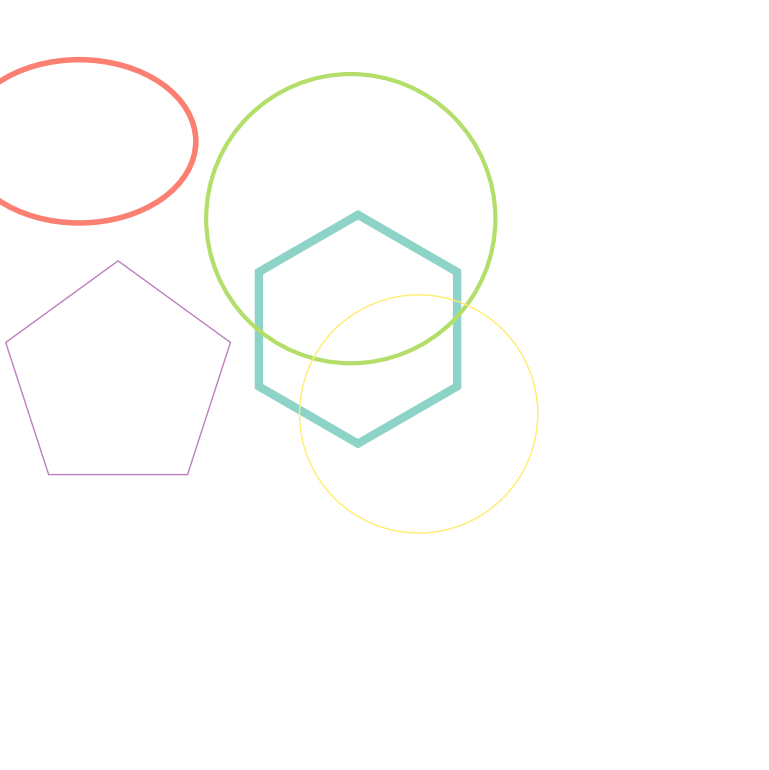[{"shape": "hexagon", "thickness": 3, "radius": 0.74, "center": [0.465, 0.572]}, {"shape": "oval", "thickness": 2, "radius": 0.76, "center": [0.103, 0.816]}, {"shape": "circle", "thickness": 1.5, "radius": 0.94, "center": [0.456, 0.716]}, {"shape": "pentagon", "thickness": 0.5, "radius": 0.77, "center": [0.153, 0.508]}, {"shape": "circle", "thickness": 0.5, "radius": 0.77, "center": [0.544, 0.462]}]